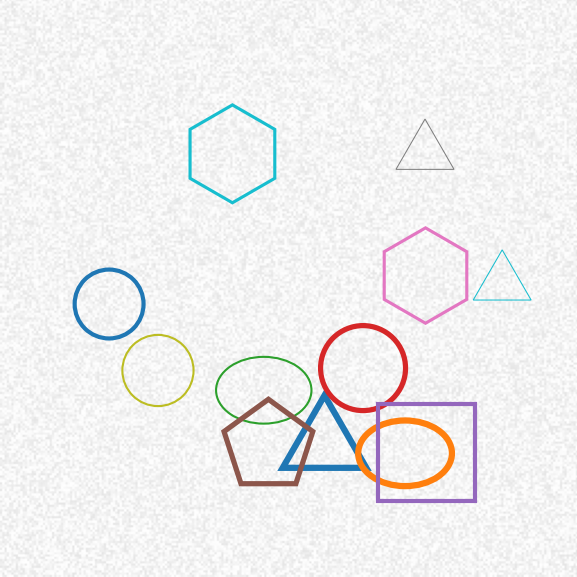[{"shape": "triangle", "thickness": 3, "radius": 0.42, "center": [0.562, 0.231]}, {"shape": "circle", "thickness": 2, "radius": 0.3, "center": [0.189, 0.473]}, {"shape": "oval", "thickness": 3, "radius": 0.41, "center": [0.701, 0.214]}, {"shape": "oval", "thickness": 1, "radius": 0.41, "center": [0.457, 0.323]}, {"shape": "circle", "thickness": 2.5, "radius": 0.37, "center": [0.629, 0.362]}, {"shape": "square", "thickness": 2, "radius": 0.42, "center": [0.739, 0.216]}, {"shape": "pentagon", "thickness": 2.5, "radius": 0.4, "center": [0.465, 0.227]}, {"shape": "hexagon", "thickness": 1.5, "radius": 0.41, "center": [0.737, 0.522]}, {"shape": "triangle", "thickness": 0.5, "radius": 0.29, "center": [0.736, 0.735]}, {"shape": "circle", "thickness": 1, "radius": 0.31, "center": [0.274, 0.358]}, {"shape": "triangle", "thickness": 0.5, "radius": 0.29, "center": [0.87, 0.509]}, {"shape": "hexagon", "thickness": 1.5, "radius": 0.42, "center": [0.402, 0.733]}]